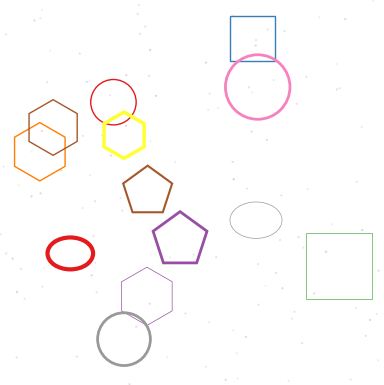[{"shape": "circle", "thickness": 1, "radius": 0.29, "center": [0.295, 0.735]}, {"shape": "oval", "thickness": 3, "radius": 0.3, "center": [0.183, 0.342]}, {"shape": "square", "thickness": 1, "radius": 0.29, "center": [0.656, 0.9]}, {"shape": "square", "thickness": 0.5, "radius": 0.43, "center": [0.88, 0.31]}, {"shape": "pentagon", "thickness": 2, "radius": 0.37, "center": [0.468, 0.377]}, {"shape": "hexagon", "thickness": 0.5, "radius": 0.38, "center": [0.382, 0.23]}, {"shape": "hexagon", "thickness": 1, "radius": 0.38, "center": [0.103, 0.606]}, {"shape": "hexagon", "thickness": 2.5, "radius": 0.3, "center": [0.322, 0.649]}, {"shape": "hexagon", "thickness": 1, "radius": 0.36, "center": [0.138, 0.669]}, {"shape": "pentagon", "thickness": 1.5, "radius": 0.33, "center": [0.384, 0.503]}, {"shape": "circle", "thickness": 2, "radius": 0.42, "center": [0.669, 0.774]}, {"shape": "circle", "thickness": 2, "radius": 0.34, "center": [0.322, 0.119]}, {"shape": "oval", "thickness": 0.5, "radius": 0.34, "center": [0.665, 0.428]}]